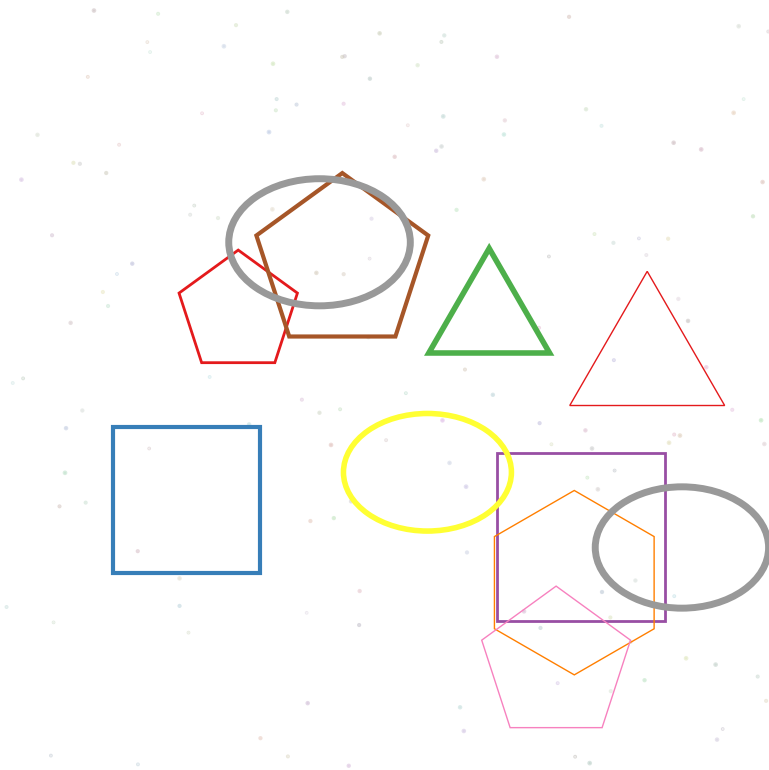[{"shape": "pentagon", "thickness": 1, "radius": 0.4, "center": [0.309, 0.594]}, {"shape": "triangle", "thickness": 0.5, "radius": 0.58, "center": [0.841, 0.531]}, {"shape": "square", "thickness": 1.5, "radius": 0.47, "center": [0.242, 0.35]}, {"shape": "triangle", "thickness": 2, "radius": 0.45, "center": [0.635, 0.587]}, {"shape": "square", "thickness": 1, "radius": 0.55, "center": [0.754, 0.302]}, {"shape": "hexagon", "thickness": 0.5, "radius": 0.6, "center": [0.746, 0.243]}, {"shape": "oval", "thickness": 2, "radius": 0.55, "center": [0.555, 0.387]}, {"shape": "pentagon", "thickness": 1.5, "radius": 0.59, "center": [0.445, 0.658]}, {"shape": "pentagon", "thickness": 0.5, "radius": 0.51, "center": [0.722, 0.137]}, {"shape": "oval", "thickness": 2.5, "radius": 0.56, "center": [0.886, 0.289]}, {"shape": "oval", "thickness": 2.5, "radius": 0.59, "center": [0.415, 0.685]}]